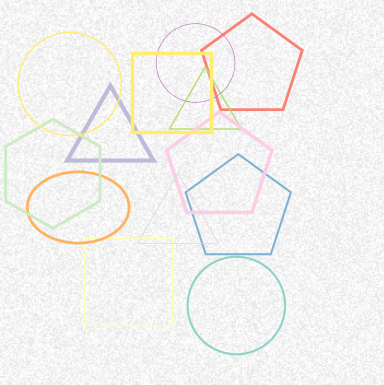[{"shape": "circle", "thickness": 1.5, "radius": 0.63, "center": [0.614, 0.206]}, {"shape": "square", "thickness": 1, "radius": 0.57, "center": [0.332, 0.269]}, {"shape": "triangle", "thickness": 3, "radius": 0.65, "center": [0.287, 0.648]}, {"shape": "pentagon", "thickness": 2, "radius": 0.69, "center": [0.654, 0.827]}, {"shape": "pentagon", "thickness": 1.5, "radius": 0.72, "center": [0.619, 0.456]}, {"shape": "oval", "thickness": 2, "radius": 0.66, "center": [0.203, 0.461]}, {"shape": "triangle", "thickness": 1, "radius": 0.54, "center": [0.533, 0.719]}, {"shape": "pentagon", "thickness": 2.5, "radius": 0.72, "center": [0.57, 0.565]}, {"shape": "triangle", "thickness": 0.5, "radius": 0.61, "center": [0.462, 0.429]}, {"shape": "circle", "thickness": 0.5, "radius": 0.51, "center": [0.508, 0.836]}, {"shape": "hexagon", "thickness": 2, "radius": 0.71, "center": [0.137, 0.549]}, {"shape": "circle", "thickness": 1, "radius": 0.67, "center": [0.181, 0.782]}, {"shape": "square", "thickness": 2.5, "radius": 0.51, "center": [0.446, 0.76]}]